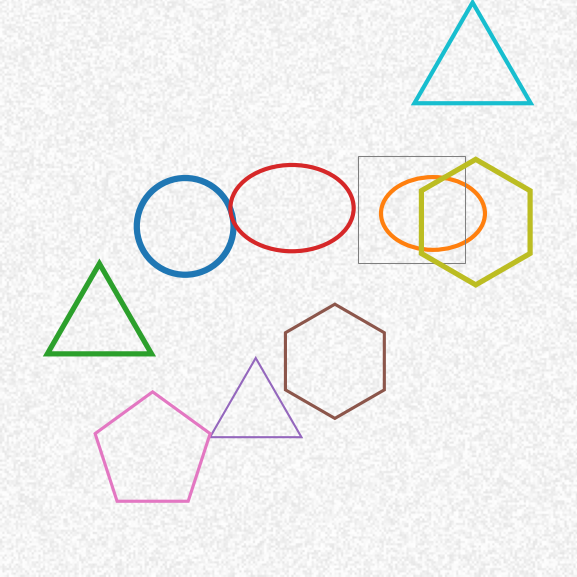[{"shape": "circle", "thickness": 3, "radius": 0.42, "center": [0.321, 0.607]}, {"shape": "oval", "thickness": 2, "radius": 0.45, "center": [0.75, 0.629]}, {"shape": "triangle", "thickness": 2.5, "radius": 0.52, "center": [0.172, 0.438]}, {"shape": "oval", "thickness": 2, "radius": 0.53, "center": [0.506, 0.639]}, {"shape": "triangle", "thickness": 1, "radius": 0.46, "center": [0.443, 0.288]}, {"shape": "hexagon", "thickness": 1.5, "radius": 0.49, "center": [0.58, 0.374]}, {"shape": "pentagon", "thickness": 1.5, "radius": 0.52, "center": [0.264, 0.216]}, {"shape": "square", "thickness": 0.5, "radius": 0.46, "center": [0.712, 0.636]}, {"shape": "hexagon", "thickness": 2.5, "radius": 0.54, "center": [0.824, 0.615]}, {"shape": "triangle", "thickness": 2, "radius": 0.58, "center": [0.818, 0.879]}]